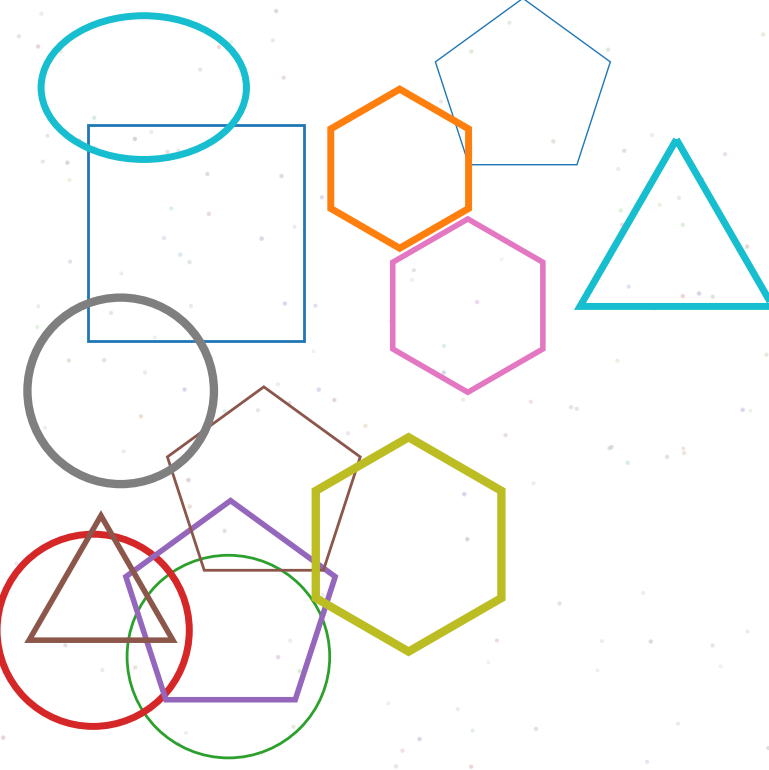[{"shape": "square", "thickness": 1, "radius": 0.7, "center": [0.255, 0.697]}, {"shape": "pentagon", "thickness": 0.5, "radius": 0.6, "center": [0.679, 0.883]}, {"shape": "hexagon", "thickness": 2.5, "radius": 0.52, "center": [0.519, 0.781]}, {"shape": "circle", "thickness": 1, "radius": 0.66, "center": [0.297, 0.147]}, {"shape": "circle", "thickness": 2.5, "radius": 0.62, "center": [0.121, 0.181]}, {"shape": "pentagon", "thickness": 2, "radius": 0.71, "center": [0.299, 0.207]}, {"shape": "triangle", "thickness": 2, "radius": 0.54, "center": [0.131, 0.222]}, {"shape": "pentagon", "thickness": 1, "radius": 0.66, "center": [0.343, 0.366]}, {"shape": "hexagon", "thickness": 2, "radius": 0.56, "center": [0.608, 0.603]}, {"shape": "circle", "thickness": 3, "radius": 0.61, "center": [0.157, 0.492]}, {"shape": "hexagon", "thickness": 3, "radius": 0.7, "center": [0.531, 0.293]}, {"shape": "oval", "thickness": 2.5, "radius": 0.67, "center": [0.187, 0.886]}, {"shape": "triangle", "thickness": 2.5, "radius": 0.72, "center": [0.878, 0.674]}]